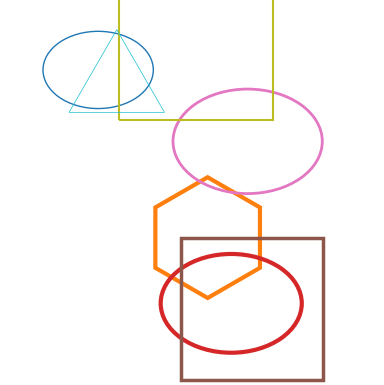[{"shape": "oval", "thickness": 1, "radius": 0.72, "center": [0.255, 0.818]}, {"shape": "hexagon", "thickness": 3, "radius": 0.78, "center": [0.539, 0.383]}, {"shape": "oval", "thickness": 3, "radius": 0.92, "center": [0.601, 0.212]}, {"shape": "square", "thickness": 2.5, "radius": 0.92, "center": [0.655, 0.198]}, {"shape": "oval", "thickness": 2, "radius": 0.97, "center": [0.643, 0.633]}, {"shape": "square", "thickness": 1.5, "radius": 1.0, "center": [0.509, 0.889]}, {"shape": "triangle", "thickness": 0.5, "radius": 0.72, "center": [0.303, 0.78]}]